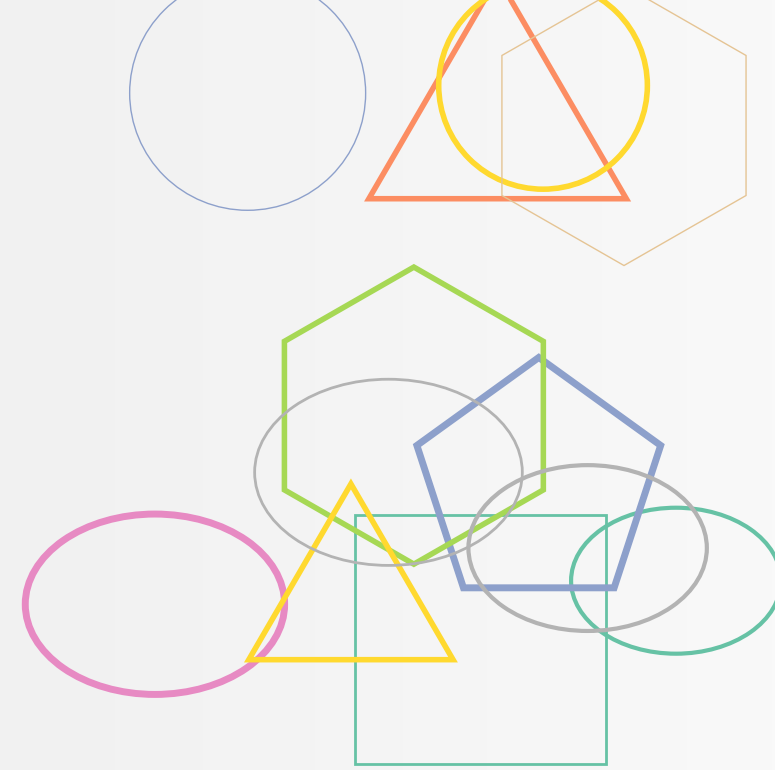[{"shape": "oval", "thickness": 1.5, "radius": 0.68, "center": [0.872, 0.246]}, {"shape": "square", "thickness": 1, "radius": 0.81, "center": [0.62, 0.17]}, {"shape": "triangle", "thickness": 2, "radius": 0.96, "center": [0.642, 0.838]}, {"shape": "circle", "thickness": 0.5, "radius": 0.76, "center": [0.32, 0.879]}, {"shape": "pentagon", "thickness": 2.5, "radius": 0.83, "center": [0.695, 0.37]}, {"shape": "oval", "thickness": 2.5, "radius": 0.84, "center": [0.2, 0.215]}, {"shape": "hexagon", "thickness": 2, "radius": 0.96, "center": [0.534, 0.46]}, {"shape": "triangle", "thickness": 2, "radius": 0.76, "center": [0.453, 0.219]}, {"shape": "circle", "thickness": 2, "radius": 0.67, "center": [0.701, 0.889]}, {"shape": "hexagon", "thickness": 0.5, "radius": 0.91, "center": [0.805, 0.837]}, {"shape": "oval", "thickness": 1.5, "radius": 0.77, "center": [0.758, 0.288]}, {"shape": "oval", "thickness": 1, "radius": 0.86, "center": [0.501, 0.387]}]